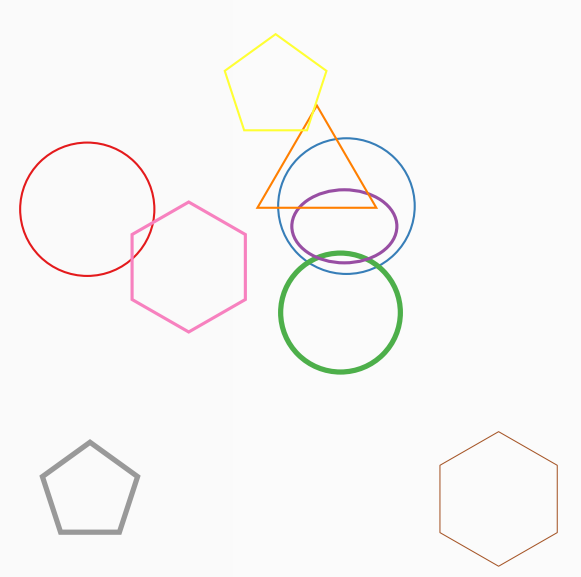[{"shape": "circle", "thickness": 1, "radius": 0.58, "center": [0.15, 0.637]}, {"shape": "circle", "thickness": 1, "radius": 0.59, "center": [0.596, 0.642]}, {"shape": "circle", "thickness": 2.5, "radius": 0.51, "center": [0.586, 0.458]}, {"shape": "oval", "thickness": 1.5, "radius": 0.45, "center": [0.592, 0.607]}, {"shape": "triangle", "thickness": 1, "radius": 0.59, "center": [0.545, 0.698]}, {"shape": "pentagon", "thickness": 1, "radius": 0.46, "center": [0.474, 0.848]}, {"shape": "hexagon", "thickness": 0.5, "radius": 0.58, "center": [0.858, 0.135]}, {"shape": "hexagon", "thickness": 1.5, "radius": 0.56, "center": [0.325, 0.537]}, {"shape": "pentagon", "thickness": 2.5, "radius": 0.43, "center": [0.155, 0.147]}]